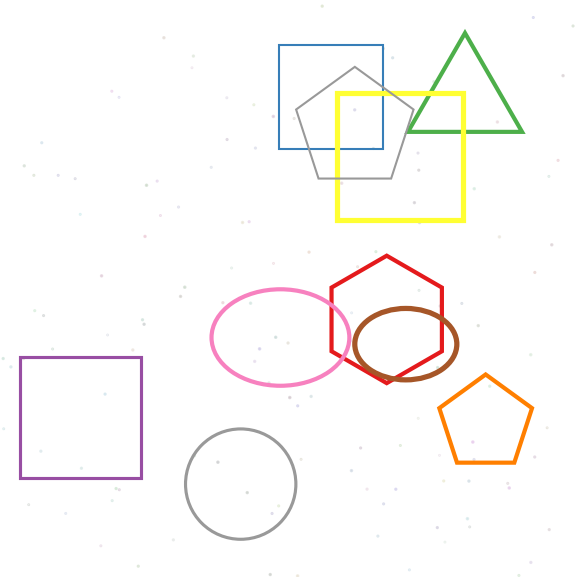[{"shape": "hexagon", "thickness": 2, "radius": 0.55, "center": [0.67, 0.446]}, {"shape": "square", "thickness": 1, "radius": 0.45, "center": [0.573, 0.831]}, {"shape": "triangle", "thickness": 2, "radius": 0.57, "center": [0.805, 0.828]}, {"shape": "square", "thickness": 1.5, "radius": 0.52, "center": [0.139, 0.277]}, {"shape": "pentagon", "thickness": 2, "radius": 0.42, "center": [0.841, 0.266]}, {"shape": "square", "thickness": 2.5, "radius": 0.55, "center": [0.693, 0.728]}, {"shape": "oval", "thickness": 2.5, "radius": 0.44, "center": [0.703, 0.403]}, {"shape": "oval", "thickness": 2, "radius": 0.6, "center": [0.486, 0.415]}, {"shape": "circle", "thickness": 1.5, "radius": 0.48, "center": [0.417, 0.161]}, {"shape": "pentagon", "thickness": 1, "radius": 0.53, "center": [0.614, 0.776]}]